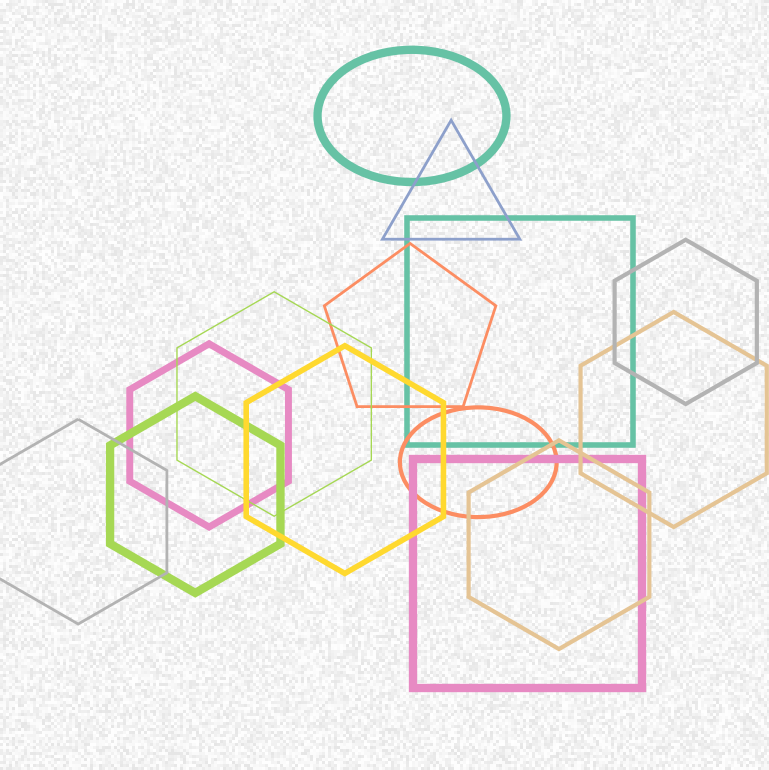[{"shape": "oval", "thickness": 3, "radius": 0.61, "center": [0.535, 0.849]}, {"shape": "square", "thickness": 2, "radius": 0.74, "center": [0.675, 0.569]}, {"shape": "oval", "thickness": 1.5, "radius": 0.51, "center": [0.621, 0.4]}, {"shape": "pentagon", "thickness": 1, "radius": 0.59, "center": [0.533, 0.567]}, {"shape": "triangle", "thickness": 1, "radius": 0.52, "center": [0.586, 0.741]}, {"shape": "square", "thickness": 3, "radius": 0.74, "center": [0.685, 0.255]}, {"shape": "hexagon", "thickness": 2.5, "radius": 0.59, "center": [0.272, 0.435]}, {"shape": "hexagon", "thickness": 0.5, "radius": 0.73, "center": [0.356, 0.475]}, {"shape": "hexagon", "thickness": 3, "radius": 0.64, "center": [0.254, 0.358]}, {"shape": "hexagon", "thickness": 2, "radius": 0.74, "center": [0.448, 0.403]}, {"shape": "hexagon", "thickness": 1.5, "radius": 0.7, "center": [0.875, 0.455]}, {"shape": "hexagon", "thickness": 1.5, "radius": 0.68, "center": [0.726, 0.293]}, {"shape": "hexagon", "thickness": 1.5, "radius": 0.53, "center": [0.891, 0.582]}, {"shape": "hexagon", "thickness": 1, "radius": 0.67, "center": [0.102, 0.323]}]